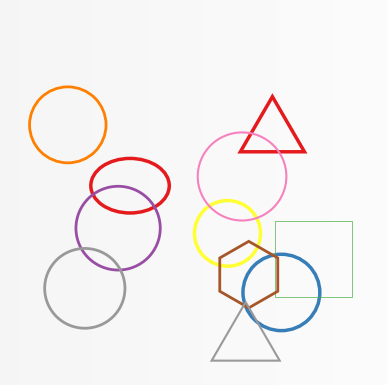[{"shape": "triangle", "thickness": 2.5, "radius": 0.48, "center": [0.703, 0.653]}, {"shape": "oval", "thickness": 2.5, "radius": 0.51, "center": [0.336, 0.518]}, {"shape": "circle", "thickness": 2.5, "radius": 0.5, "center": [0.726, 0.24]}, {"shape": "square", "thickness": 0.5, "radius": 0.5, "center": [0.81, 0.327]}, {"shape": "circle", "thickness": 2, "radius": 0.54, "center": [0.305, 0.407]}, {"shape": "circle", "thickness": 2, "radius": 0.49, "center": [0.175, 0.676]}, {"shape": "circle", "thickness": 2.5, "radius": 0.43, "center": [0.587, 0.394]}, {"shape": "hexagon", "thickness": 2, "radius": 0.43, "center": [0.642, 0.287]}, {"shape": "circle", "thickness": 1.5, "radius": 0.57, "center": [0.625, 0.542]}, {"shape": "circle", "thickness": 2, "radius": 0.52, "center": [0.219, 0.251]}, {"shape": "triangle", "thickness": 1.5, "radius": 0.51, "center": [0.634, 0.114]}]